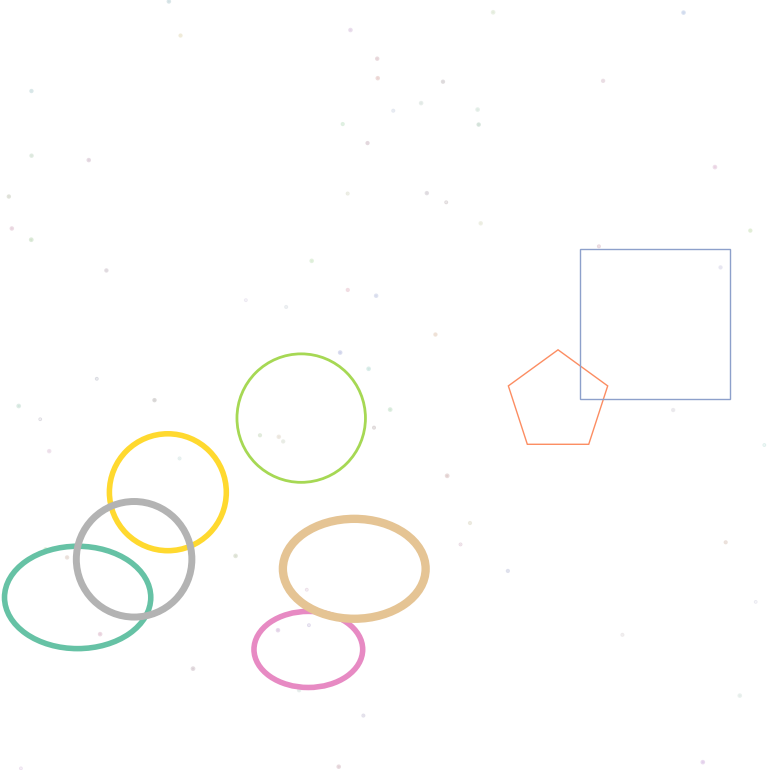[{"shape": "oval", "thickness": 2, "radius": 0.47, "center": [0.101, 0.224]}, {"shape": "pentagon", "thickness": 0.5, "radius": 0.34, "center": [0.725, 0.478]}, {"shape": "square", "thickness": 0.5, "radius": 0.49, "center": [0.851, 0.579]}, {"shape": "oval", "thickness": 2, "radius": 0.35, "center": [0.4, 0.157]}, {"shape": "circle", "thickness": 1, "radius": 0.42, "center": [0.391, 0.457]}, {"shape": "circle", "thickness": 2, "radius": 0.38, "center": [0.218, 0.361]}, {"shape": "oval", "thickness": 3, "radius": 0.46, "center": [0.46, 0.261]}, {"shape": "circle", "thickness": 2.5, "radius": 0.38, "center": [0.174, 0.274]}]